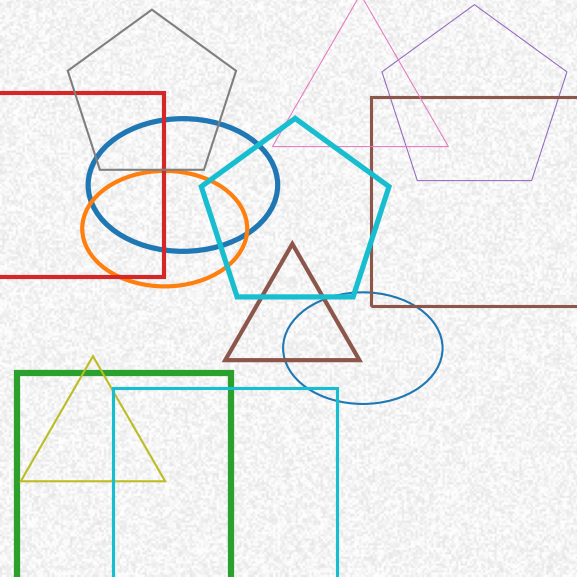[{"shape": "oval", "thickness": 1, "radius": 0.69, "center": [0.628, 0.396]}, {"shape": "oval", "thickness": 2.5, "radius": 0.82, "center": [0.317, 0.679]}, {"shape": "oval", "thickness": 2, "radius": 0.71, "center": [0.285, 0.603]}, {"shape": "square", "thickness": 3, "radius": 0.93, "center": [0.215, 0.167]}, {"shape": "square", "thickness": 2, "radius": 0.79, "center": [0.125, 0.679]}, {"shape": "pentagon", "thickness": 0.5, "radius": 0.84, "center": [0.822, 0.823]}, {"shape": "square", "thickness": 1.5, "radius": 0.9, "center": [0.823, 0.65]}, {"shape": "triangle", "thickness": 2, "radius": 0.67, "center": [0.506, 0.443]}, {"shape": "triangle", "thickness": 0.5, "radius": 0.88, "center": [0.624, 0.833]}, {"shape": "pentagon", "thickness": 1, "radius": 0.77, "center": [0.263, 0.829]}, {"shape": "triangle", "thickness": 1, "radius": 0.72, "center": [0.161, 0.238]}, {"shape": "square", "thickness": 1.5, "radius": 0.97, "center": [0.39, 0.133]}, {"shape": "pentagon", "thickness": 2.5, "radius": 0.85, "center": [0.511, 0.623]}]